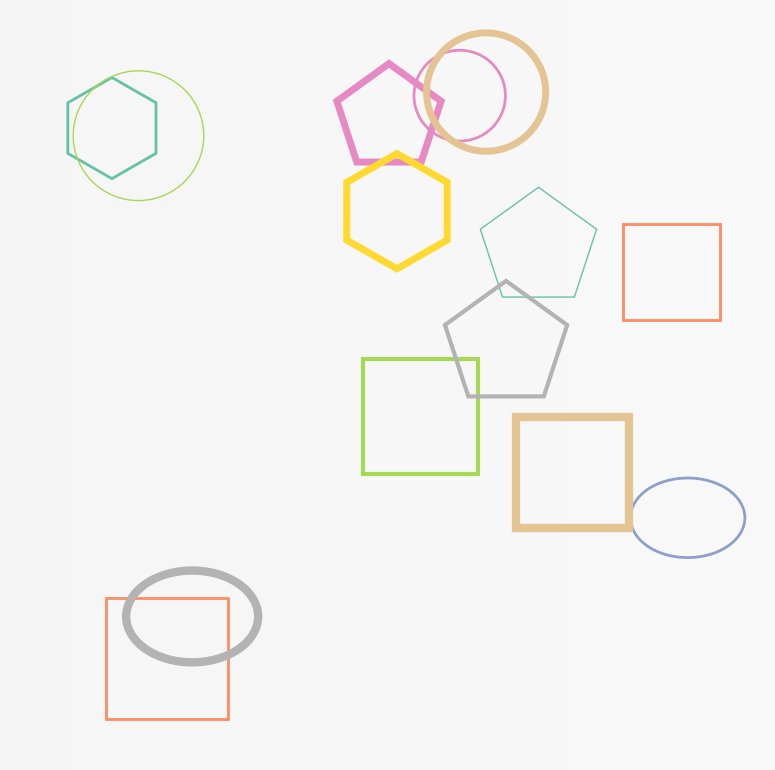[{"shape": "hexagon", "thickness": 1, "radius": 0.33, "center": [0.144, 0.834]}, {"shape": "pentagon", "thickness": 0.5, "radius": 0.39, "center": [0.695, 0.678]}, {"shape": "square", "thickness": 1, "radius": 0.31, "center": [0.866, 0.647]}, {"shape": "square", "thickness": 1, "radius": 0.39, "center": [0.215, 0.145]}, {"shape": "oval", "thickness": 1, "radius": 0.37, "center": [0.887, 0.328]}, {"shape": "circle", "thickness": 1, "radius": 0.29, "center": [0.593, 0.876]}, {"shape": "pentagon", "thickness": 2.5, "radius": 0.35, "center": [0.502, 0.847]}, {"shape": "circle", "thickness": 0.5, "radius": 0.42, "center": [0.179, 0.824]}, {"shape": "square", "thickness": 1.5, "radius": 0.37, "center": [0.543, 0.459]}, {"shape": "hexagon", "thickness": 2.5, "radius": 0.37, "center": [0.512, 0.726]}, {"shape": "square", "thickness": 3, "radius": 0.36, "center": [0.739, 0.386]}, {"shape": "circle", "thickness": 2.5, "radius": 0.38, "center": [0.627, 0.88]}, {"shape": "pentagon", "thickness": 1.5, "radius": 0.41, "center": [0.653, 0.552]}, {"shape": "oval", "thickness": 3, "radius": 0.43, "center": [0.248, 0.199]}]